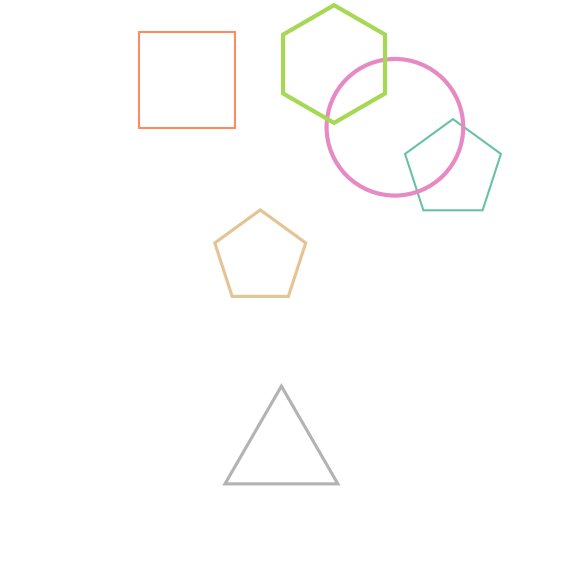[{"shape": "pentagon", "thickness": 1, "radius": 0.44, "center": [0.784, 0.706]}, {"shape": "square", "thickness": 1, "radius": 0.42, "center": [0.324, 0.86]}, {"shape": "circle", "thickness": 2, "radius": 0.59, "center": [0.684, 0.779]}, {"shape": "hexagon", "thickness": 2, "radius": 0.51, "center": [0.578, 0.888]}, {"shape": "pentagon", "thickness": 1.5, "radius": 0.41, "center": [0.451, 0.553]}, {"shape": "triangle", "thickness": 1.5, "radius": 0.56, "center": [0.487, 0.218]}]